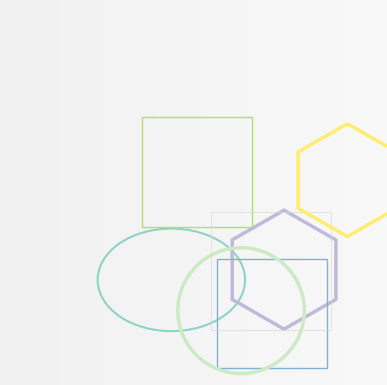[{"shape": "oval", "thickness": 1.5, "radius": 0.95, "center": [0.442, 0.273]}, {"shape": "hexagon", "thickness": 2.5, "radius": 0.77, "center": [0.733, 0.3]}, {"shape": "square", "thickness": 1, "radius": 0.71, "center": [0.702, 0.186]}, {"shape": "square", "thickness": 1, "radius": 0.71, "center": [0.508, 0.552]}, {"shape": "square", "thickness": 0.5, "radius": 0.77, "center": [0.7, 0.296]}, {"shape": "circle", "thickness": 2.5, "radius": 0.82, "center": [0.622, 0.193]}, {"shape": "hexagon", "thickness": 2.5, "radius": 0.73, "center": [0.897, 0.532]}]